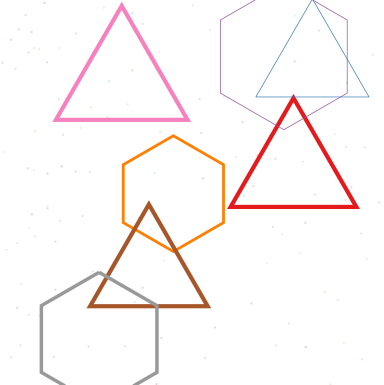[{"shape": "triangle", "thickness": 3, "radius": 0.94, "center": [0.762, 0.557]}, {"shape": "triangle", "thickness": 0.5, "radius": 0.85, "center": [0.811, 0.833]}, {"shape": "hexagon", "thickness": 0.5, "radius": 0.95, "center": [0.737, 0.853]}, {"shape": "hexagon", "thickness": 2, "radius": 0.75, "center": [0.45, 0.497]}, {"shape": "triangle", "thickness": 3, "radius": 0.88, "center": [0.387, 0.293]}, {"shape": "triangle", "thickness": 3, "radius": 0.99, "center": [0.316, 0.787]}, {"shape": "hexagon", "thickness": 2.5, "radius": 0.87, "center": [0.258, 0.119]}]